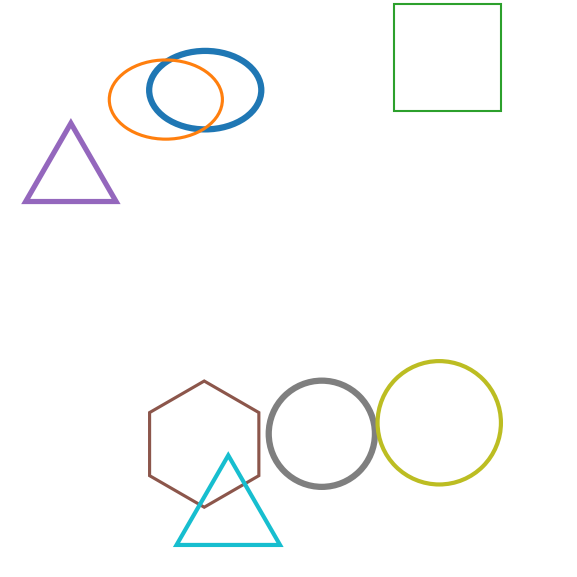[{"shape": "oval", "thickness": 3, "radius": 0.49, "center": [0.355, 0.843]}, {"shape": "oval", "thickness": 1.5, "radius": 0.49, "center": [0.287, 0.827]}, {"shape": "square", "thickness": 1, "radius": 0.46, "center": [0.775, 0.899]}, {"shape": "triangle", "thickness": 2.5, "radius": 0.45, "center": [0.123, 0.695]}, {"shape": "hexagon", "thickness": 1.5, "radius": 0.55, "center": [0.354, 0.23]}, {"shape": "circle", "thickness": 3, "radius": 0.46, "center": [0.557, 0.248]}, {"shape": "circle", "thickness": 2, "radius": 0.53, "center": [0.761, 0.267]}, {"shape": "triangle", "thickness": 2, "radius": 0.52, "center": [0.395, 0.107]}]